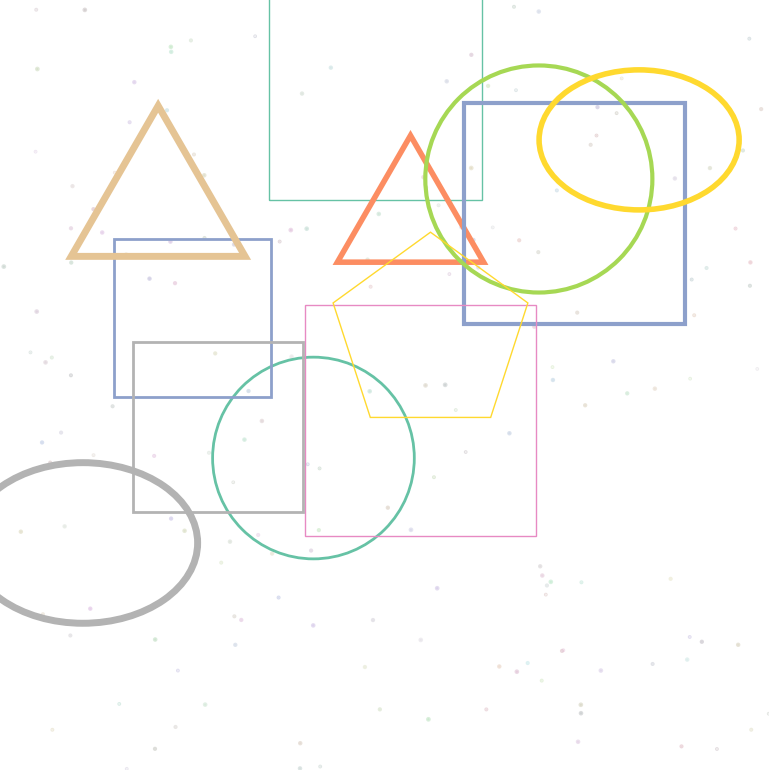[{"shape": "square", "thickness": 0.5, "radius": 0.69, "center": [0.488, 0.879]}, {"shape": "circle", "thickness": 1, "radius": 0.65, "center": [0.407, 0.405]}, {"shape": "triangle", "thickness": 2, "radius": 0.55, "center": [0.533, 0.714]}, {"shape": "square", "thickness": 1.5, "radius": 0.72, "center": [0.746, 0.723]}, {"shape": "square", "thickness": 1, "radius": 0.51, "center": [0.25, 0.587]}, {"shape": "square", "thickness": 0.5, "radius": 0.75, "center": [0.546, 0.454]}, {"shape": "circle", "thickness": 1.5, "radius": 0.74, "center": [0.7, 0.768]}, {"shape": "oval", "thickness": 2, "radius": 0.65, "center": [0.83, 0.818]}, {"shape": "pentagon", "thickness": 0.5, "radius": 0.66, "center": [0.559, 0.565]}, {"shape": "triangle", "thickness": 2.5, "radius": 0.65, "center": [0.205, 0.732]}, {"shape": "square", "thickness": 1, "radius": 0.55, "center": [0.283, 0.445]}, {"shape": "oval", "thickness": 2.5, "radius": 0.74, "center": [0.108, 0.295]}]